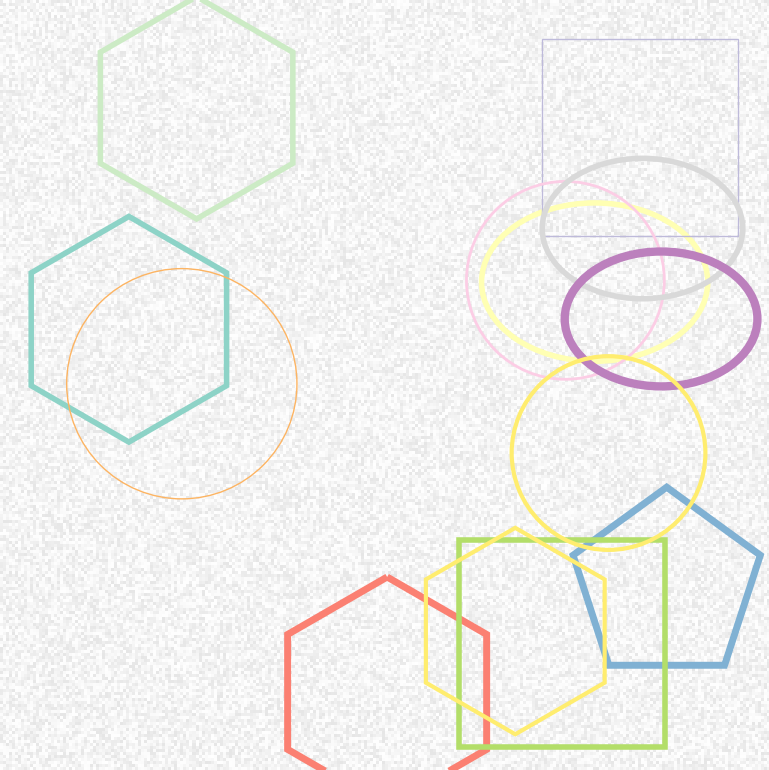[{"shape": "hexagon", "thickness": 2, "radius": 0.73, "center": [0.167, 0.572]}, {"shape": "oval", "thickness": 2, "radius": 0.73, "center": [0.772, 0.634]}, {"shape": "square", "thickness": 0.5, "radius": 0.64, "center": [0.831, 0.821]}, {"shape": "hexagon", "thickness": 2.5, "radius": 0.75, "center": [0.503, 0.101]}, {"shape": "pentagon", "thickness": 2.5, "radius": 0.64, "center": [0.866, 0.239]}, {"shape": "circle", "thickness": 0.5, "radius": 0.75, "center": [0.236, 0.502]}, {"shape": "square", "thickness": 2, "radius": 0.67, "center": [0.73, 0.164]}, {"shape": "circle", "thickness": 1, "radius": 0.64, "center": [0.734, 0.636]}, {"shape": "oval", "thickness": 2, "radius": 0.65, "center": [0.834, 0.703]}, {"shape": "oval", "thickness": 3, "radius": 0.63, "center": [0.859, 0.586]}, {"shape": "hexagon", "thickness": 2, "radius": 0.72, "center": [0.255, 0.86]}, {"shape": "hexagon", "thickness": 1.5, "radius": 0.67, "center": [0.669, 0.18]}, {"shape": "circle", "thickness": 1.5, "radius": 0.63, "center": [0.79, 0.412]}]